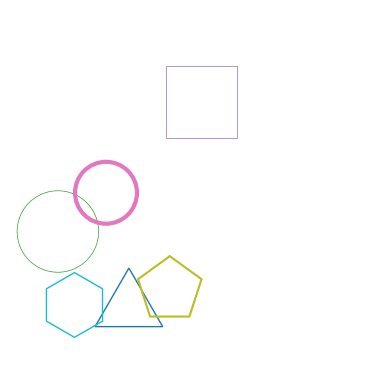[{"shape": "triangle", "thickness": 1, "radius": 0.51, "center": [0.335, 0.202]}, {"shape": "circle", "thickness": 0.5, "radius": 0.53, "center": [0.15, 0.399]}, {"shape": "square", "thickness": 0.5, "radius": 0.47, "center": [0.523, 0.734]}, {"shape": "circle", "thickness": 3, "radius": 0.4, "center": [0.275, 0.499]}, {"shape": "pentagon", "thickness": 1.5, "radius": 0.43, "center": [0.441, 0.248]}, {"shape": "hexagon", "thickness": 1, "radius": 0.42, "center": [0.193, 0.208]}]